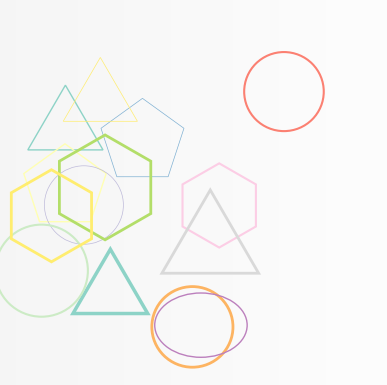[{"shape": "triangle", "thickness": 2.5, "radius": 0.56, "center": [0.285, 0.241]}, {"shape": "triangle", "thickness": 1, "radius": 0.56, "center": [0.169, 0.667]}, {"shape": "pentagon", "thickness": 1, "radius": 0.56, "center": [0.168, 0.515]}, {"shape": "circle", "thickness": 0.5, "radius": 0.51, "center": [0.217, 0.467]}, {"shape": "circle", "thickness": 1.5, "radius": 0.51, "center": [0.733, 0.762]}, {"shape": "pentagon", "thickness": 0.5, "radius": 0.56, "center": [0.368, 0.632]}, {"shape": "circle", "thickness": 2, "radius": 0.52, "center": [0.497, 0.151]}, {"shape": "hexagon", "thickness": 2, "radius": 0.68, "center": [0.271, 0.513]}, {"shape": "hexagon", "thickness": 1.5, "radius": 0.55, "center": [0.566, 0.466]}, {"shape": "triangle", "thickness": 2, "radius": 0.72, "center": [0.543, 0.362]}, {"shape": "oval", "thickness": 1, "radius": 0.6, "center": [0.519, 0.155]}, {"shape": "circle", "thickness": 1.5, "radius": 0.6, "center": [0.107, 0.297]}, {"shape": "triangle", "thickness": 0.5, "radius": 0.55, "center": [0.259, 0.74]}, {"shape": "hexagon", "thickness": 2, "radius": 0.6, "center": [0.133, 0.44]}]